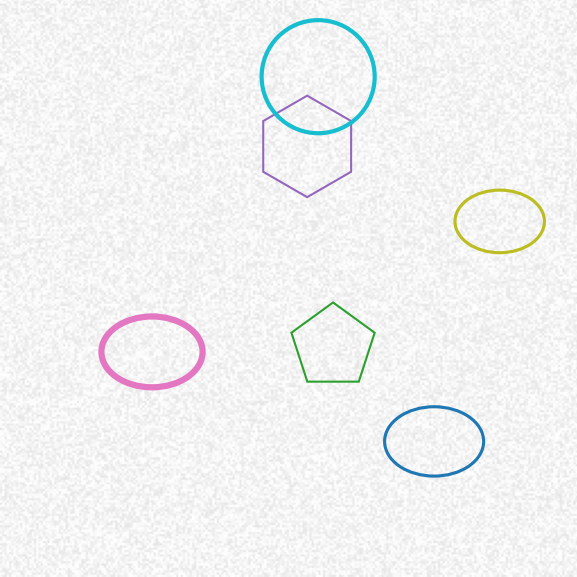[{"shape": "oval", "thickness": 1.5, "radius": 0.43, "center": [0.752, 0.235]}, {"shape": "pentagon", "thickness": 1, "radius": 0.38, "center": [0.577, 0.4]}, {"shape": "hexagon", "thickness": 1, "radius": 0.44, "center": [0.532, 0.746]}, {"shape": "oval", "thickness": 3, "radius": 0.44, "center": [0.263, 0.39]}, {"shape": "oval", "thickness": 1.5, "radius": 0.39, "center": [0.865, 0.616]}, {"shape": "circle", "thickness": 2, "radius": 0.49, "center": [0.551, 0.866]}]